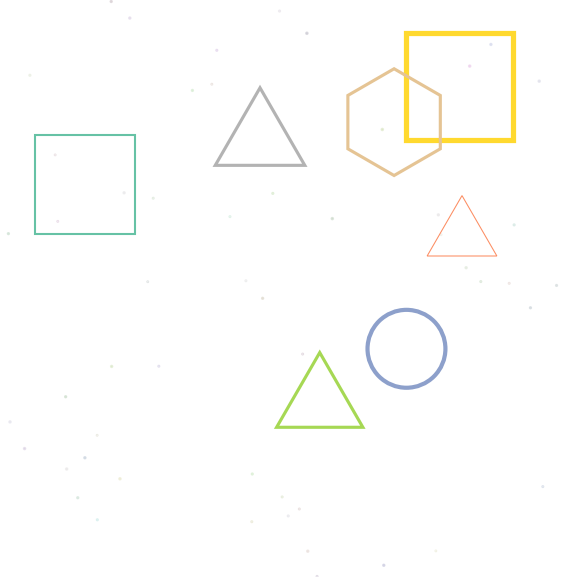[{"shape": "square", "thickness": 1, "radius": 0.43, "center": [0.147, 0.68]}, {"shape": "triangle", "thickness": 0.5, "radius": 0.35, "center": [0.8, 0.591]}, {"shape": "circle", "thickness": 2, "radius": 0.34, "center": [0.704, 0.395]}, {"shape": "triangle", "thickness": 1.5, "radius": 0.43, "center": [0.554, 0.302]}, {"shape": "square", "thickness": 2.5, "radius": 0.46, "center": [0.796, 0.849]}, {"shape": "hexagon", "thickness": 1.5, "radius": 0.46, "center": [0.682, 0.788]}, {"shape": "triangle", "thickness": 1.5, "radius": 0.45, "center": [0.45, 0.758]}]